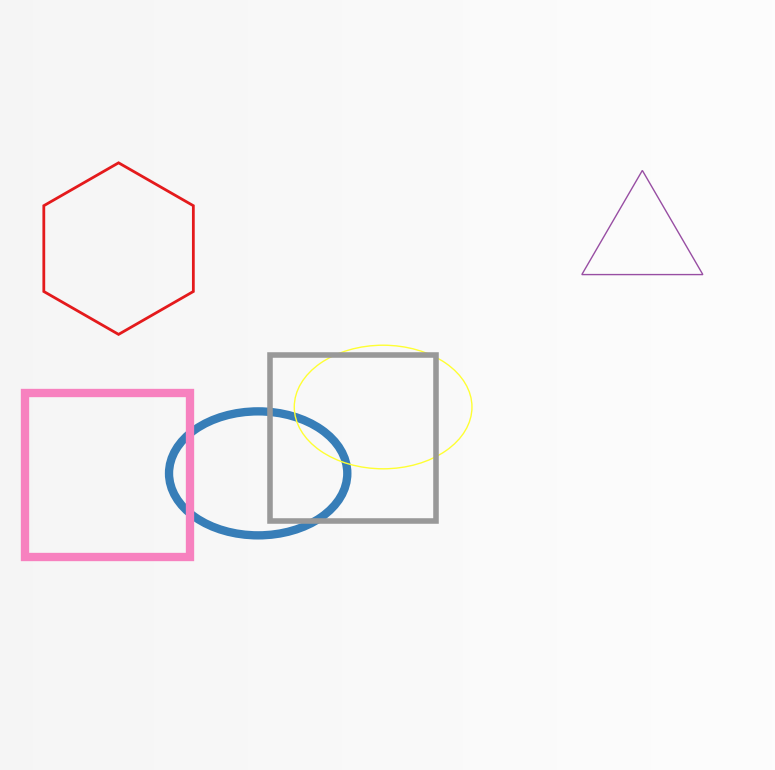[{"shape": "hexagon", "thickness": 1, "radius": 0.56, "center": [0.153, 0.677]}, {"shape": "oval", "thickness": 3, "radius": 0.58, "center": [0.333, 0.385]}, {"shape": "triangle", "thickness": 0.5, "radius": 0.45, "center": [0.829, 0.688]}, {"shape": "oval", "thickness": 0.5, "radius": 0.57, "center": [0.494, 0.471]}, {"shape": "square", "thickness": 3, "radius": 0.53, "center": [0.139, 0.383]}, {"shape": "square", "thickness": 2, "radius": 0.54, "center": [0.455, 0.431]}]